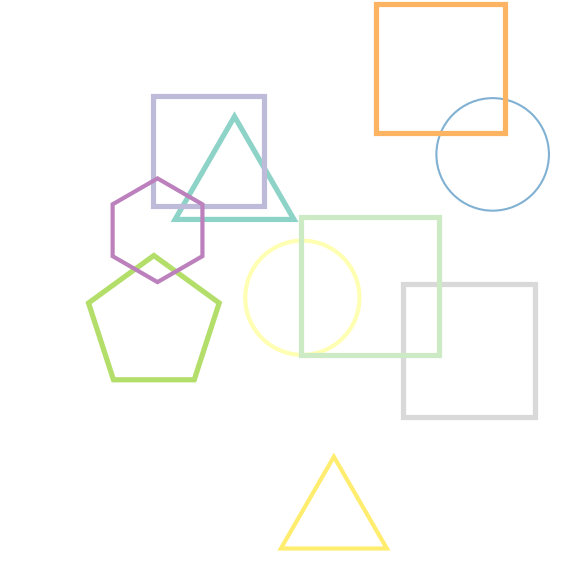[{"shape": "triangle", "thickness": 2.5, "radius": 0.59, "center": [0.406, 0.679]}, {"shape": "circle", "thickness": 2, "radius": 0.49, "center": [0.524, 0.484]}, {"shape": "square", "thickness": 2.5, "radius": 0.48, "center": [0.361, 0.738]}, {"shape": "circle", "thickness": 1, "radius": 0.49, "center": [0.853, 0.732]}, {"shape": "square", "thickness": 2.5, "radius": 0.56, "center": [0.763, 0.88]}, {"shape": "pentagon", "thickness": 2.5, "radius": 0.59, "center": [0.266, 0.438]}, {"shape": "square", "thickness": 2.5, "radius": 0.58, "center": [0.812, 0.393]}, {"shape": "hexagon", "thickness": 2, "radius": 0.45, "center": [0.273, 0.6]}, {"shape": "square", "thickness": 2.5, "radius": 0.6, "center": [0.642, 0.504]}, {"shape": "triangle", "thickness": 2, "radius": 0.53, "center": [0.578, 0.102]}]